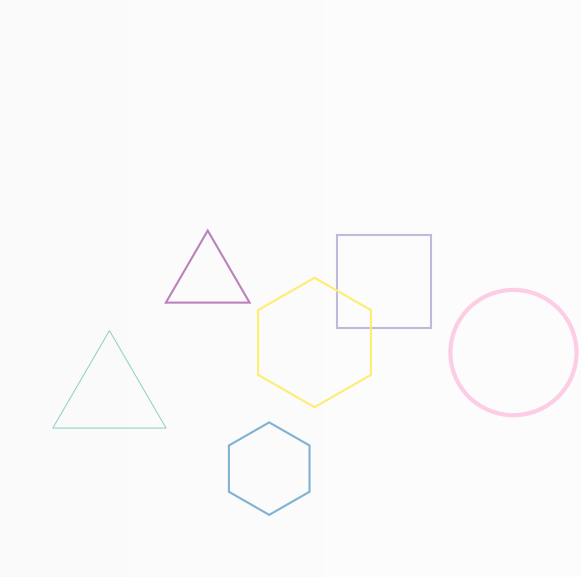[{"shape": "triangle", "thickness": 0.5, "radius": 0.56, "center": [0.188, 0.314]}, {"shape": "square", "thickness": 1, "radius": 0.4, "center": [0.66, 0.512]}, {"shape": "hexagon", "thickness": 1, "radius": 0.4, "center": [0.463, 0.188]}, {"shape": "circle", "thickness": 2, "radius": 0.54, "center": [0.883, 0.389]}, {"shape": "triangle", "thickness": 1, "radius": 0.42, "center": [0.357, 0.517]}, {"shape": "hexagon", "thickness": 1, "radius": 0.56, "center": [0.541, 0.406]}]